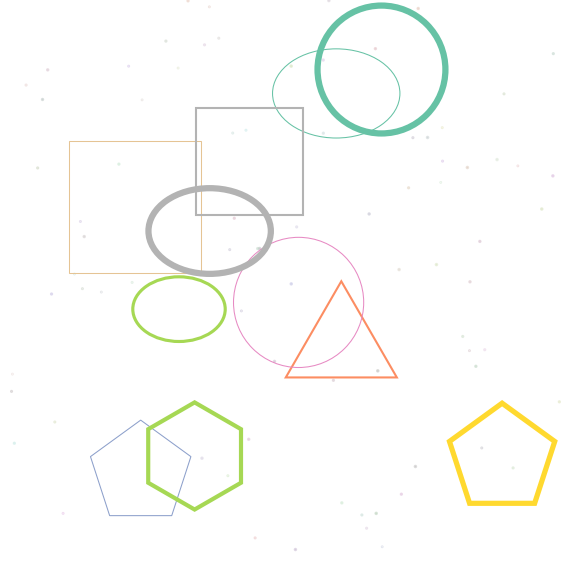[{"shape": "oval", "thickness": 0.5, "radius": 0.55, "center": [0.582, 0.837]}, {"shape": "circle", "thickness": 3, "radius": 0.55, "center": [0.661, 0.879]}, {"shape": "triangle", "thickness": 1, "radius": 0.56, "center": [0.591, 0.401]}, {"shape": "pentagon", "thickness": 0.5, "radius": 0.46, "center": [0.244, 0.18]}, {"shape": "circle", "thickness": 0.5, "radius": 0.56, "center": [0.517, 0.475]}, {"shape": "hexagon", "thickness": 2, "radius": 0.46, "center": [0.337, 0.21]}, {"shape": "oval", "thickness": 1.5, "radius": 0.4, "center": [0.31, 0.464]}, {"shape": "pentagon", "thickness": 2.5, "radius": 0.48, "center": [0.869, 0.205]}, {"shape": "square", "thickness": 0.5, "radius": 0.57, "center": [0.233, 0.64]}, {"shape": "square", "thickness": 1, "radius": 0.47, "center": [0.432, 0.72]}, {"shape": "oval", "thickness": 3, "radius": 0.53, "center": [0.363, 0.599]}]